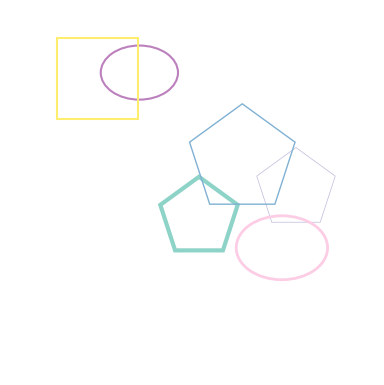[{"shape": "pentagon", "thickness": 3, "radius": 0.53, "center": [0.517, 0.435]}, {"shape": "pentagon", "thickness": 0.5, "radius": 0.54, "center": [0.769, 0.509]}, {"shape": "pentagon", "thickness": 1, "radius": 0.72, "center": [0.629, 0.586]}, {"shape": "oval", "thickness": 2, "radius": 0.59, "center": [0.732, 0.356]}, {"shape": "oval", "thickness": 1.5, "radius": 0.5, "center": [0.362, 0.811]}, {"shape": "square", "thickness": 1.5, "radius": 0.52, "center": [0.253, 0.796]}]